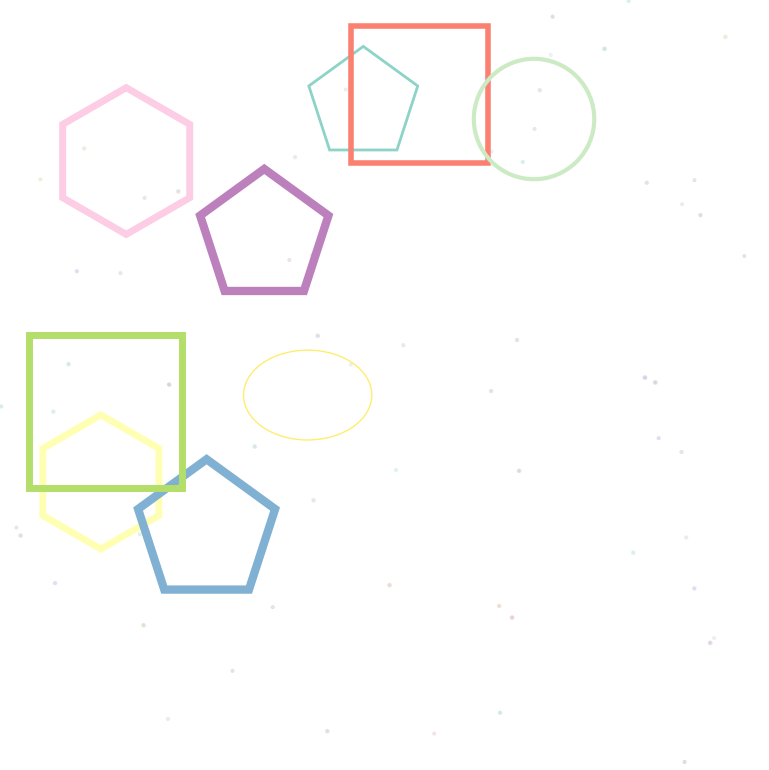[{"shape": "pentagon", "thickness": 1, "radius": 0.37, "center": [0.472, 0.865]}, {"shape": "hexagon", "thickness": 2.5, "radius": 0.44, "center": [0.131, 0.374]}, {"shape": "square", "thickness": 2, "radius": 0.44, "center": [0.544, 0.877]}, {"shape": "pentagon", "thickness": 3, "radius": 0.47, "center": [0.268, 0.31]}, {"shape": "square", "thickness": 2.5, "radius": 0.5, "center": [0.137, 0.466]}, {"shape": "hexagon", "thickness": 2.5, "radius": 0.48, "center": [0.164, 0.791]}, {"shape": "pentagon", "thickness": 3, "radius": 0.44, "center": [0.343, 0.693]}, {"shape": "circle", "thickness": 1.5, "radius": 0.39, "center": [0.694, 0.845]}, {"shape": "oval", "thickness": 0.5, "radius": 0.42, "center": [0.4, 0.487]}]